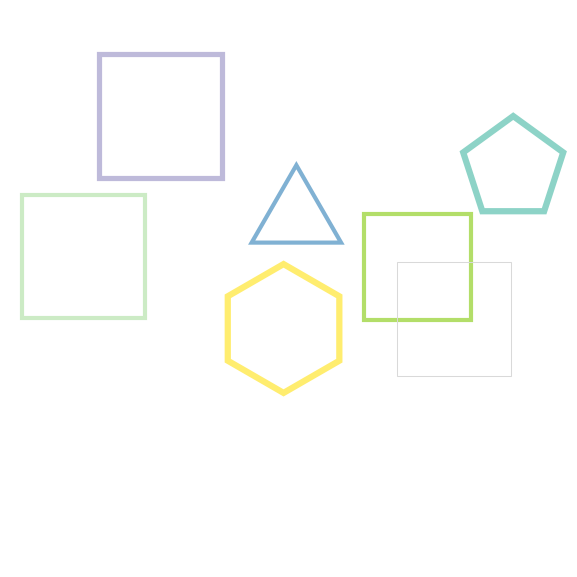[{"shape": "pentagon", "thickness": 3, "radius": 0.46, "center": [0.889, 0.707]}, {"shape": "square", "thickness": 2.5, "radius": 0.54, "center": [0.278, 0.798]}, {"shape": "triangle", "thickness": 2, "radius": 0.45, "center": [0.513, 0.624]}, {"shape": "square", "thickness": 2, "radius": 0.46, "center": [0.723, 0.536]}, {"shape": "square", "thickness": 0.5, "radius": 0.49, "center": [0.786, 0.447]}, {"shape": "square", "thickness": 2, "radius": 0.53, "center": [0.145, 0.555]}, {"shape": "hexagon", "thickness": 3, "radius": 0.56, "center": [0.491, 0.43]}]